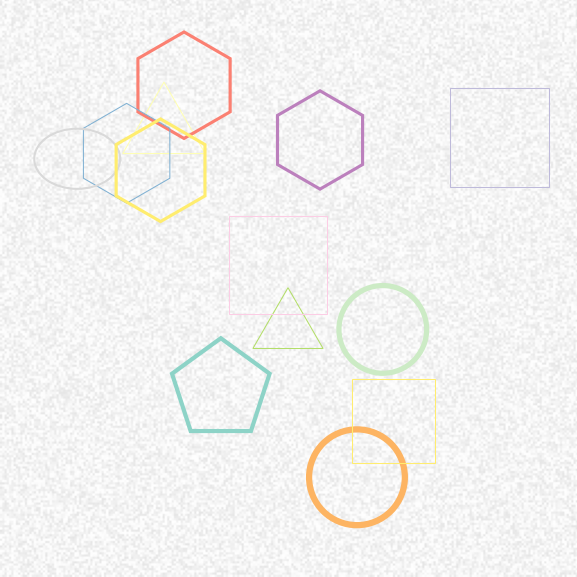[{"shape": "pentagon", "thickness": 2, "radius": 0.44, "center": [0.382, 0.325]}, {"shape": "triangle", "thickness": 0.5, "radius": 0.41, "center": [0.284, 0.774]}, {"shape": "square", "thickness": 0.5, "radius": 0.43, "center": [0.865, 0.761]}, {"shape": "hexagon", "thickness": 1.5, "radius": 0.46, "center": [0.319, 0.852]}, {"shape": "hexagon", "thickness": 0.5, "radius": 0.43, "center": [0.219, 0.734]}, {"shape": "circle", "thickness": 3, "radius": 0.41, "center": [0.618, 0.173]}, {"shape": "triangle", "thickness": 0.5, "radius": 0.35, "center": [0.499, 0.431]}, {"shape": "square", "thickness": 0.5, "radius": 0.42, "center": [0.481, 0.541]}, {"shape": "oval", "thickness": 1, "radius": 0.37, "center": [0.134, 0.724]}, {"shape": "hexagon", "thickness": 1.5, "radius": 0.43, "center": [0.554, 0.757]}, {"shape": "circle", "thickness": 2.5, "radius": 0.38, "center": [0.663, 0.429]}, {"shape": "hexagon", "thickness": 1.5, "radius": 0.44, "center": [0.278, 0.704]}, {"shape": "square", "thickness": 0.5, "radius": 0.36, "center": [0.681, 0.27]}]